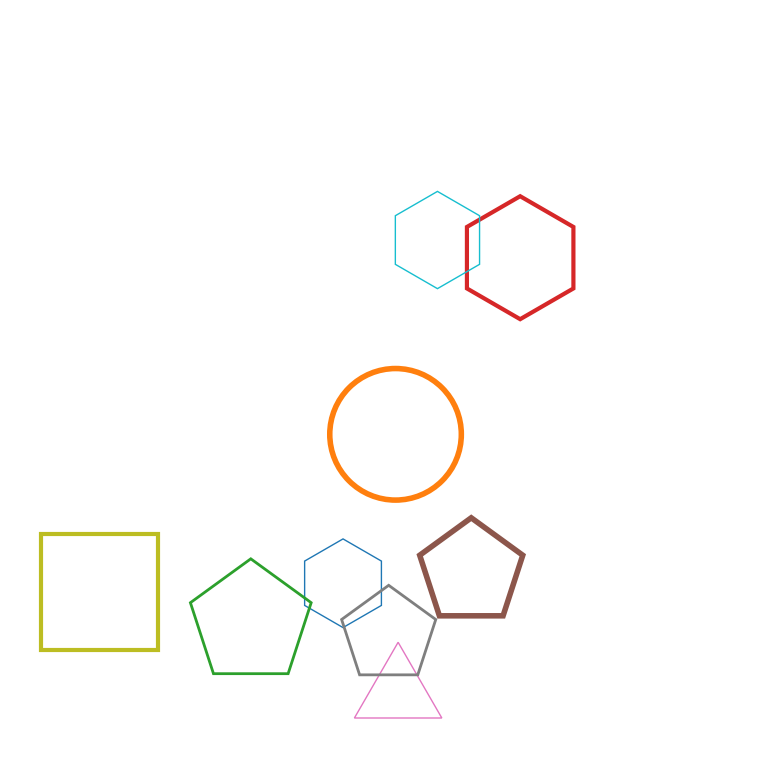[{"shape": "hexagon", "thickness": 0.5, "radius": 0.29, "center": [0.445, 0.243]}, {"shape": "circle", "thickness": 2, "radius": 0.43, "center": [0.514, 0.436]}, {"shape": "pentagon", "thickness": 1, "radius": 0.41, "center": [0.326, 0.192]}, {"shape": "hexagon", "thickness": 1.5, "radius": 0.4, "center": [0.676, 0.665]}, {"shape": "pentagon", "thickness": 2, "radius": 0.35, "center": [0.612, 0.257]}, {"shape": "triangle", "thickness": 0.5, "radius": 0.33, "center": [0.517, 0.1]}, {"shape": "pentagon", "thickness": 1, "radius": 0.32, "center": [0.505, 0.176]}, {"shape": "square", "thickness": 1.5, "radius": 0.38, "center": [0.13, 0.231]}, {"shape": "hexagon", "thickness": 0.5, "radius": 0.32, "center": [0.568, 0.688]}]